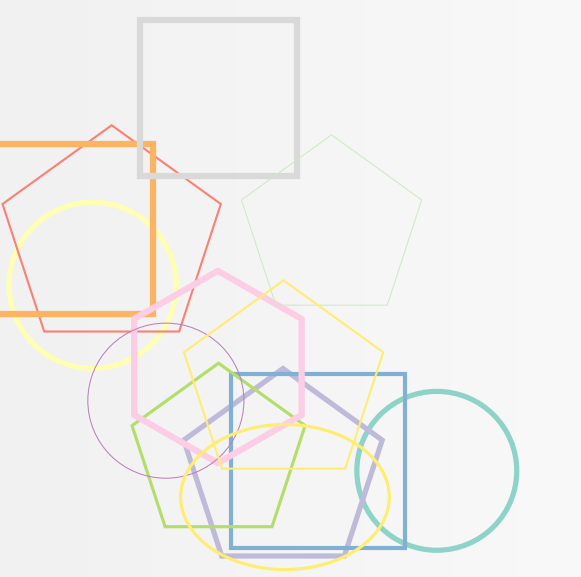[{"shape": "circle", "thickness": 2.5, "radius": 0.69, "center": [0.751, 0.184]}, {"shape": "circle", "thickness": 2.5, "radius": 0.72, "center": [0.159, 0.505]}, {"shape": "pentagon", "thickness": 2.5, "radius": 0.9, "center": [0.487, 0.182]}, {"shape": "pentagon", "thickness": 1, "radius": 0.99, "center": [0.192, 0.585]}, {"shape": "square", "thickness": 2, "radius": 0.75, "center": [0.547, 0.201]}, {"shape": "square", "thickness": 3, "radius": 0.74, "center": [0.117, 0.602]}, {"shape": "pentagon", "thickness": 1.5, "radius": 0.78, "center": [0.376, 0.214]}, {"shape": "hexagon", "thickness": 3, "radius": 0.83, "center": [0.375, 0.364]}, {"shape": "square", "thickness": 3, "radius": 0.68, "center": [0.377, 0.829]}, {"shape": "circle", "thickness": 0.5, "radius": 0.67, "center": [0.285, 0.305]}, {"shape": "pentagon", "thickness": 0.5, "radius": 0.82, "center": [0.57, 0.603]}, {"shape": "oval", "thickness": 1.5, "radius": 0.9, "center": [0.49, 0.138]}, {"shape": "pentagon", "thickness": 1, "radius": 0.9, "center": [0.488, 0.333]}]